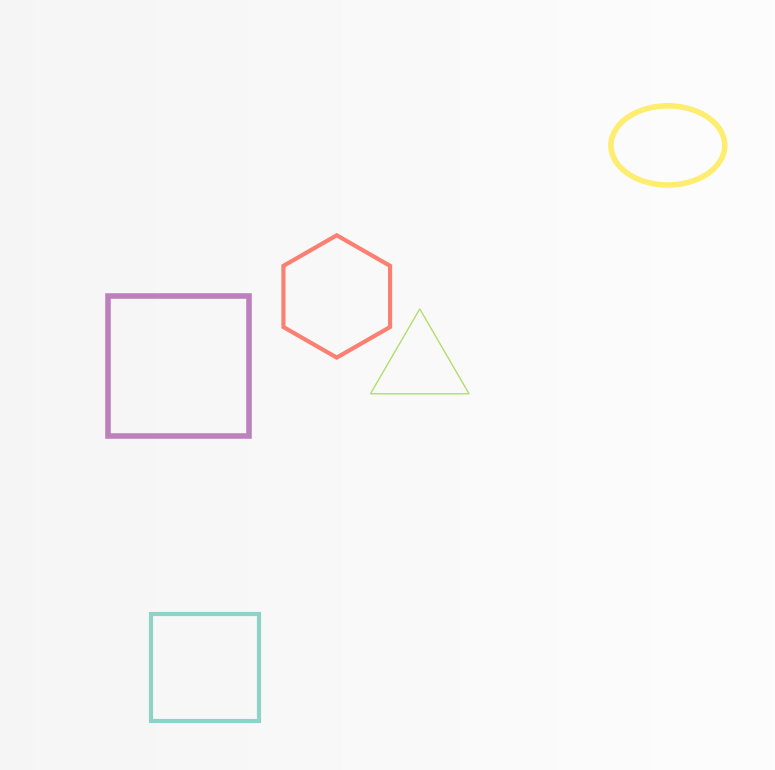[{"shape": "square", "thickness": 1.5, "radius": 0.35, "center": [0.265, 0.133]}, {"shape": "hexagon", "thickness": 1.5, "radius": 0.4, "center": [0.435, 0.615]}, {"shape": "triangle", "thickness": 0.5, "radius": 0.37, "center": [0.542, 0.525]}, {"shape": "square", "thickness": 2, "radius": 0.46, "center": [0.23, 0.525]}, {"shape": "oval", "thickness": 2, "radius": 0.37, "center": [0.862, 0.811]}]